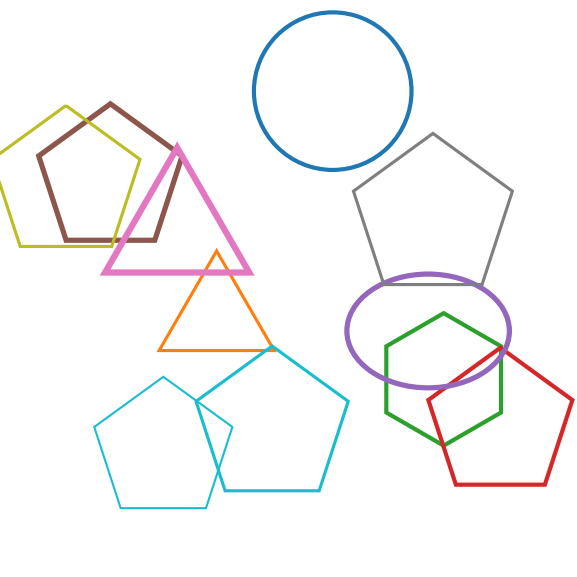[{"shape": "circle", "thickness": 2, "radius": 0.68, "center": [0.576, 0.841]}, {"shape": "triangle", "thickness": 1.5, "radius": 0.57, "center": [0.375, 0.45]}, {"shape": "hexagon", "thickness": 2, "radius": 0.57, "center": [0.768, 0.342]}, {"shape": "pentagon", "thickness": 2, "radius": 0.66, "center": [0.866, 0.266]}, {"shape": "oval", "thickness": 2.5, "radius": 0.7, "center": [0.741, 0.426]}, {"shape": "pentagon", "thickness": 2.5, "radius": 0.65, "center": [0.191, 0.689]}, {"shape": "triangle", "thickness": 3, "radius": 0.72, "center": [0.307, 0.599]}, {"shape": "pentagon", "thickness": 1.5, "radius": 0.72, "center": [0.75, 0.623]}, {"shape": "pentagon", "thickness": 1.5, "radius": 0.67, "center": [0.114, 0.681]}, {"shape": "pentagon", "thickness": 1, "radius": 0.63, "center": [0.283, 0.221]}, {"shape": "pentagon", "thickness": 1.5, "radius": 0.69, "center": [0.471, 0.261]}]